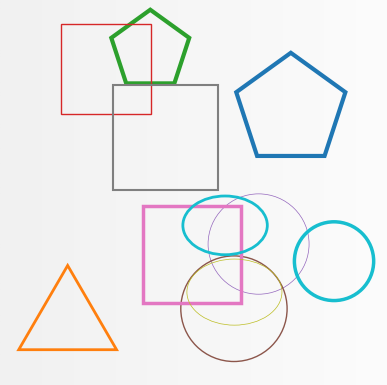[{"shape": "pentagon", "thickness": 3, "radius": 0.74, "center": [0.751, 0.715]}, {"shape": "triangle", "thickness": 2, "radius": 0.73, "center": [0.175, 0.165]}, {"shape": "pentagon", "thickness": 3, "radius": 0.53, "center": [0.388, 0.869]}, {"shape": "square", "thickness": 1, "radius": 0.58, "center": [0.274, 0.821]}, {"shape": "circle", "thickness": 0.5, "radius": 0.65, "center": [0.667, 0.366]}, {"shape": "circle", "thickness": 1, "radius": 0.69, "center": [0.604, 0.198]}, {"shape": "square", "thickness": 2.5, "radius": 0.63, "center": [0.495, 0.339]}, {"shape": "square", "thickness": 1.5, "radius": 0.68, "center": [0.428, 0.642]}, {"shape": "oval", "thickness": 0.5, "radius": 0.61, "center": [0.605, 0.241]}, {"shape": "oval", "thickness": 2, "radius": 0.54, "center": [0.581, 0.415]}, {"shape": "circle", "thickness": 2.5, "radius": 0.51, "center": [0.862, 0.322]}]